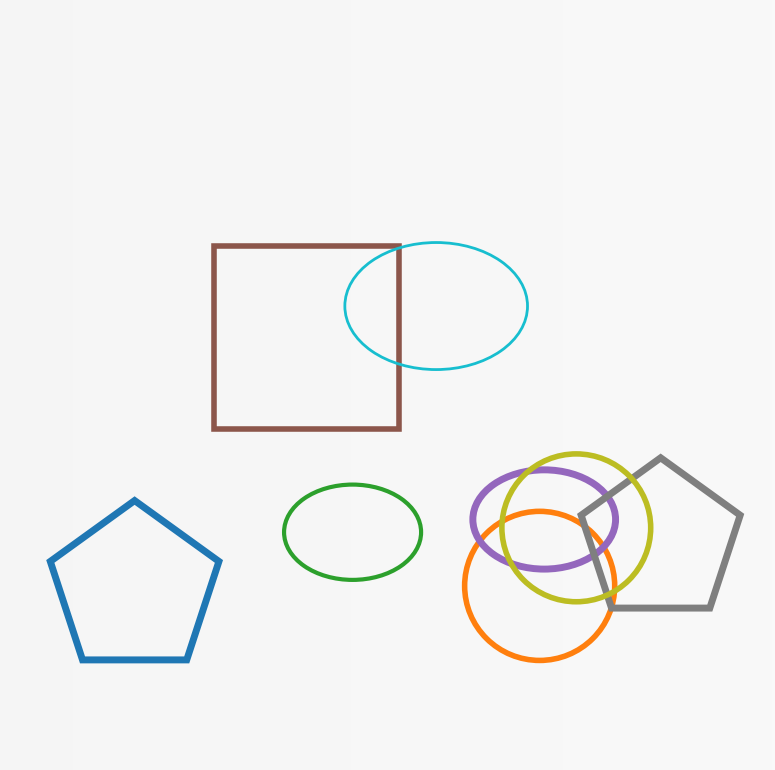[{"shape": "pentagon", "thickness": 2.5, "radius": 0.57, "center": [0.174, 0.236]}, {"shape": "circle", "thickness": 2, "radius": 0.48, "center": [0.696, 0.239]}, {"shape": "oval", "thickness": 1.5, "radius": 0.44, "center": [0.455, 0.309]}, {"shape": "oval", "thickness": 2.5, "radius": 0.46, "center": [0.702, 0.325]}, {"shape": "square", "thickness": 2, "radius": 0.59, "center": [0.395, 0.562]}, {"shape": "pentagon", "thickness": 2.5, "radius": 0.54, "center": [0.852, 0.298]}, {"shape": "circle", "thickness": 2, "radius": 0.48, "center": [0.744, 0.315]}, {"shape": "oval", "thickness": 1, "radius": 0.59, "center": [0.563, 0.603]}]